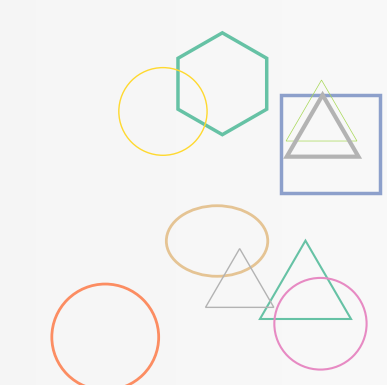[{"shape": "triangle", "thickness": 1.5, "radius": 0.68, "center": [0.788, 0.239]}, {"shape": "hexagon", "thickness": 2.5, "radius": 0.66, "center": [0.574, 0.782]}, {"shape": "circle", "thickness": 2, "radius": 0.69, "center": [0.272, 0.124]}, {"shape": "square", "thickness": 2.5, "radius": 0.64, "center": [0.853, 0.625]}, {"shape": "circle", "thickness": 1.5, "radius": 0.6, "center": [0.827, 0.159]}, {"shape": "triangle", "thickness": 0.5, "radius": 0.53, "center": [0.83, 0.687]}, {"shape": "circle", "thickness": 1, "radius": 0.57, "center": [0.421, 0.711]}, {"shape": "oval", "thickness": 2, "radius": 0.65, "center": [0.56, 0.374]}, {"shape": "triangle", "thickness": 1, "radius": 0.51, "center": [0.619, 0.253]}, {"shape": "triangle", "thickness": 3, "radius": 0.53, "center": [0.833, 0.647]}]